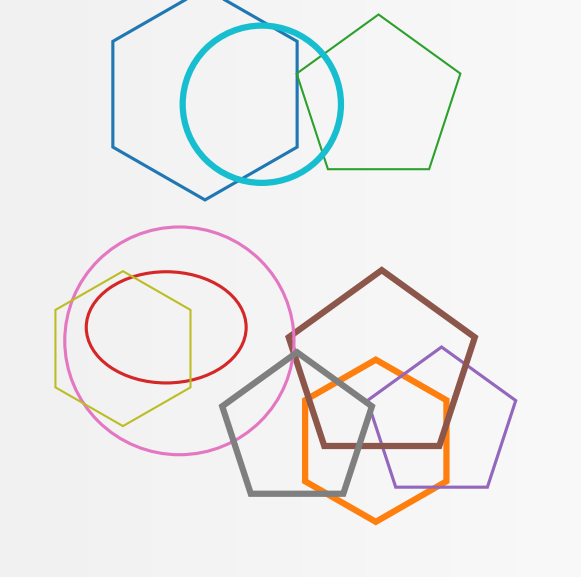[{"shape": "hexagon", "thickness": 1.5, "radius": 0.92, "center": [0.353, 0.836]}, {"shape": "hexagon", "thickness": 3, "radius": 0.7, "center": [0.647, 0.236]}, {"shape": "pentagon", "thickness": 1, "radius": 0.74, "center": [0.651, 0.826]}, {"shape": "oval", "thickness": 1.5, "radius": 0.69, "center": [0.286, 0.432]}, {"shape": "pentagon", "thickness": 1.5, "radius": 0.67, "center": [0.76, 0.264]}, {"shape": "pentagon", "thickness": 3, "radius": 0.84, "center": [0.657, 0.363]}, {"shape": "circle", "thickness": 1.5, "radius": 0.99, "center": [0.309, 0.409]}, {"shape": "pentagon", "thickness": 3, "radius": 0.68, "center": [0.511, 0.254]}, {"shape": "hexagon", "thickness": 1, "radius": 0.67, "center": [0.212, 0.395]}, {"shape": "circle", "thickness": 3, "radius": 0.68, "center": [0.45, 0.819]}]